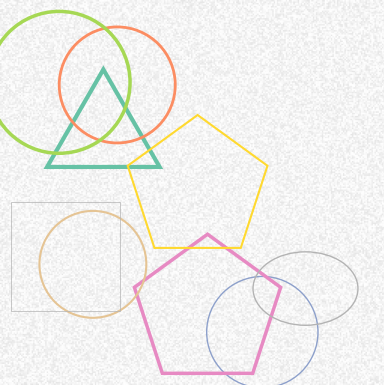[{"shape": "triangle", "thickness": 3, "radius": 0.84, "center": [0.268, 0.651]}, {"shape": "circle", "thickness": 2, "radius": 0.75, "center": [0.305, 0.779]}, {"shape": "circle", "thickness": 1, "radius": 0.72, "center": [0.681, 0.137]}, {"shape": "pentagon", "thickness": 2.5, "radius": 1.0, "center": [0.539, 0.192]}, {"shape": "circle", "thickness": 2.5, "radius": 0.92, "center": [0.154, 0.786]}, {"shape": "pentagon", "thickness": 1.5, "radius": 0.95, "center": [0.513, 0.51]}, {"shape": "circle", "thickness": 1.5, "radius": 0.69, "center": [0.241, 0.313]}, {"shape": "square", "thickness": 0.5, "radius": 0.71, "center": [0.171, 0.334]}, {"shape": "oval", "thickness": 1, "radius": 0.68, "center": [0.793, 0.251]}]